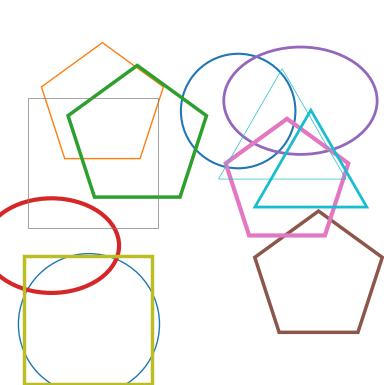[{"shape": "circle", "thickness": 1, "radius": 0.92, "center": [0.231, 0.158]}, {"shape": "circle", "thickness": 1.5, "radius": 0.74, "center": [0.619, 0.712]}, {"shape": "pentagon", "thickness": 1, "radius": 0.83, "center": [0.266, 0.723]}, {"shape": "pentagon", "thickness": 2.5, "radius": 0.95, "center": [0.356, 0.641]}, {"shape": "oval", "thickness": 3, "radius": 0.88, "center": [0.134, 0.362]}, {"shape": "oval", "thickness": 2, "radius": 1.0, "center": [0.78, 0.738]}, {"shape": "pentagon", "thickness": 2.5, "radius": 0.87, "center": [0.827, 0.278]}, {"shape": "pentagon", "thickness": 3, "radius": 0.84, "center": [0.745, 0.524]}, {"shape": "square", "thickness": 0.5, "radius": 0.85, "center": [0.241, 0.576]}, {"shape": "square", "thickness": 2.5, "radius": 0.83, "center": [0.227, 0.169]}, {"shape": "triangle", "thickness": 2, "radius": 0.84, "center": [0.807, 0.546]}, {"shape": "triangle", "thickness": 0.5, "radius": 0.96, "center": [0.733, 0.63]}]